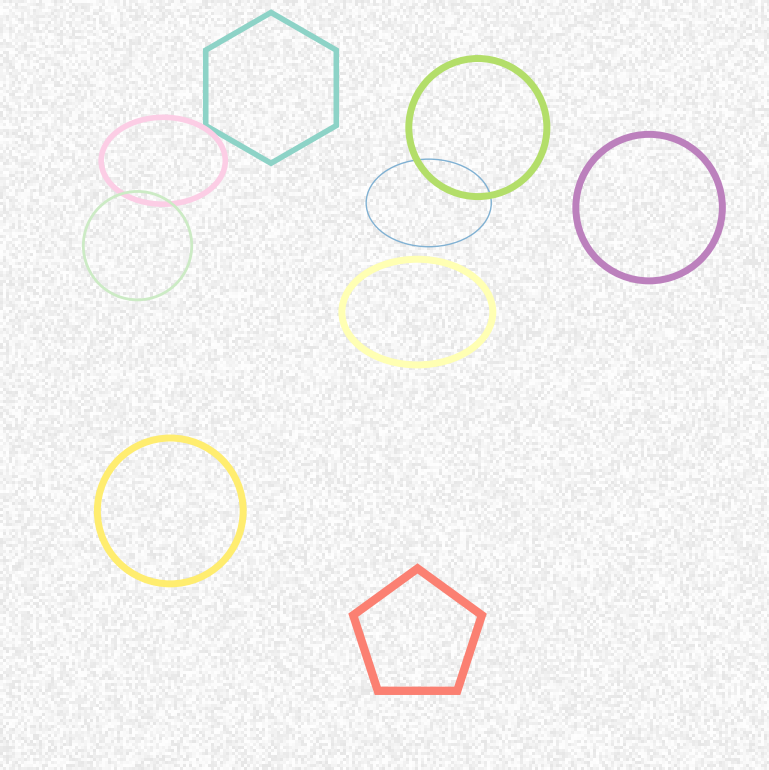[{"shape": "hexagon", "thickness": 2, "radius": 0.49, "center": [0.352, 0.886]}, {"shape": "oval", "thickness": 2.5, "radius": 0.49, "center": [0.542, 0.595]}, {"shape": "pentagon", "thickness": 3, "radius": 0.44, "center": [0.542, 0.174]}, {"shape": "oval", "thickness": 0.5, "radius": 0.41, "center": [0.557, 0.736]}, {"shape": "circle", "thickness": 2.5, "radius": 0.45, "center": [0.621, 0.834]}, {"shape": "oval", "thickness": 2, "radius": 0.4, "center": [0.212, 0.791]}, {"shape": "circle", "thickness": 2.5, "radius": 0.48, "center": [0.843, 0.73]}, {"shape": "circle", "thickness": 1, "radius": 0.35, "center": [0.179, 0.681]}, {"shape": "circle", "thickness": 2.5, "radius": 0.47, "center": [0.221, 0.336]}]